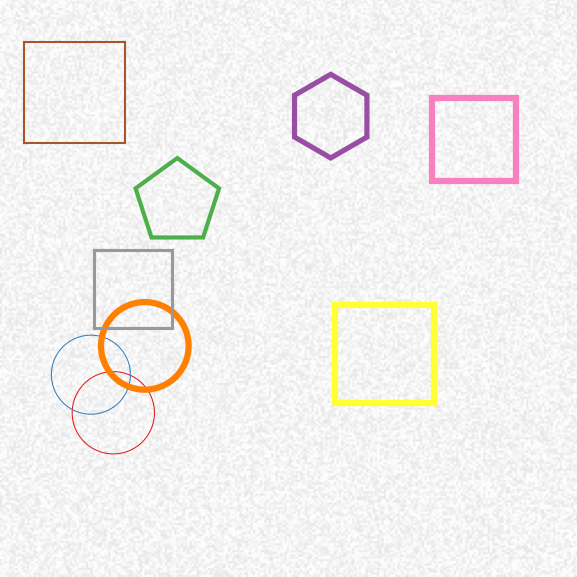[{"shape": "circle", "thickness": 0.5, "radius": 0.36, "center": [0.196, 0.284]}, {"shape": "circle", "thickness": 0.5, "radius": 0.34, "center": [0.157, 0.35]}, {"shape": "pentagon", "thickness": 2, "radius": 0.38, "center": [0.307, 0.649]}, {"shape": "hexagon", "thickness": 2.5, "radius": 0.36, "center": [0.573, 0.798]}, {"shape": "circle", "thickness": 3, "radius": 0.38, "center": [0.251, 0.4]}, {"shape": "square", "thickness": 3, "radius": 0.43, "center": [0.666, 0.386]}, {"shape": "square", "thickness": 1, "radius": 0.44, "center": [0.129, 0.839]}, {"shape": "square", "thickness": 3, "radius": 0.36, "center": [0.82, 0.757]}, {"shape": "square", "thickness": 1.5, "radius": 0.34, "center": [0.231, 0.499]}]